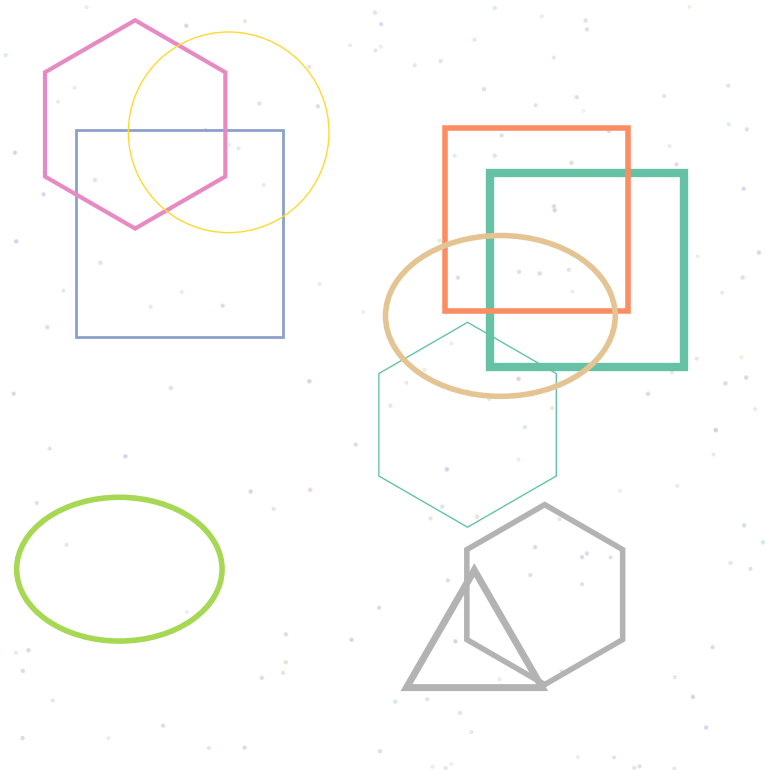[{"shape": "square", "thickness": 3, "radius": 0.63, "center": [0.763, 0.649]}, {"shape": "hexagon", "thickness": 0.5, "radius": 0.67, "center": [0.607, 0.448]}, {"shape": "square", "thickness": 2, "radius": 0.6, "center": [0.696, 0.715]}, {"shape": "square", "thickness": 1, "radius": 0.67, "center": [0.233, 0.697]}, {"shape": "hexagon", "thickness": 1.5, "radius": 0.68, "center": [0.176, 0.838]}, {"shape": "oval", "thickness": 2, "radius": 0.67, "center": [0.155, 0.261]}, {"shape": "circle", "thickness": 0.5, "radius": 0.65, "center": [0.297, 0.828]}, {"shape": "oval", "thickness": 2, "radius": 0.75, "center": [0.65, 0.59]}, {"shape": "hexagon", "thickness": 2, "radius": 0.58, "center": [0.707, 0.228]}, {"shape": "triangle", "thickness": 2.5, "radius": 0.51, "center": [0.616, 0.158]}]